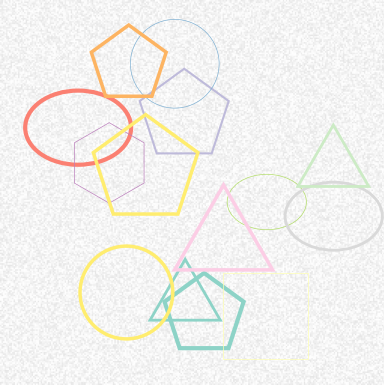[{"shape": "pentagon", "thickness": 3, "radius": 0.54, "center": [0.53, 0.183]}, {"shape": "triangle", "thickness": 2, "radius": 0.53, "center": [0.481, 0.221]}, {"shape": "square", "thickness": 0.5, "radius": 0.55, "center": [0.689, 0.179]}, {"shape": "pentagon", "thickness": 1.5, "radius": 0.61, "center": [0.478, 0.7]}, {"shape": "oval", "thickness": 3, "radius": 0.69, "center": [0.203, 0.668]}, {"shape": "circle", "thickness": 0.5, "radius": 0.58, "center": [0.454, 0.834]}, {"shape": "pentagon", "thickness": 2.5, "radius": 0.51, "center": [0.334, 0.833]}, {"shape": "oval", "thickness": 0.5, "radius": 0.51, "center": [0.693, 0.475]}, {"shape": "triangle", "thickness": 2.5, "radius": 0.74, "center": [0.581, 0.373]}, {"shape": "oval", "thickness": 2, "radius": 0.63, "center": [0.867, 0.438]}, {"shape": "hexagon", "thickness": 0.5, "radius": 0.52, "center": [0.284, 0.577]}, {"shape": "triangle", "thickness": 2, "radius": 0.53, "center": [0.866, 0.569]}, {"shape": "pentagon", "thickness": 2.5, "radius": 0.71, "center": [0.378, 0.56]}, {"shape": "circle", "thickness": 2.5, "radius": 0.6, "center": [0.328, 0.24]}]